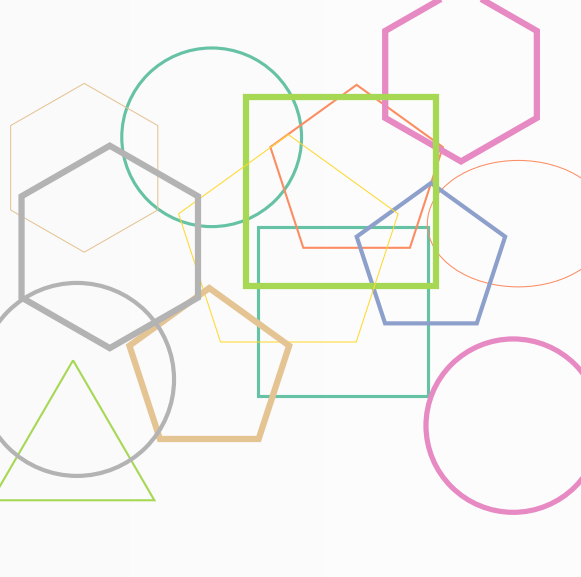[{"shape": "square", "thickness": 1.5, "radius": 0.73, "center": [0.591, 0.46]}, {"shape": "circle", "thickness": 1.5, "radius": 0.77, "center": [0.364, 0.761]}, {"shape": "pentagon", "thickness": 1, "radius": 0.78, "center": [0.614, 0.696]}, {"shape": "oval", "thickness": 0.5, "radius": 0.78, "center": [0.892, 0.612]}, {"shape": "pentagon", "thickness": 2, "radius": 0.67, "center": [0.741, 0.548]}, {"shape": "circle", "thickness": 2.5, "radius": 0.75, "center": [0.883, 0.262]}, {"shape": "hexagon", "thickness": 3, "radius": 0.75, "center": [0.793, 0.87]}, {"shape": "square", "thickness": 3, "radius": 0.82, "center": [0.586, 0.668]}, {"shape": "triangle", "thickness": 1, "radius": 0.81, "center": [0.126, 0.214]}, {"shape": "pentagon", "thickness": 0.5, "radius": 0.99, "center": [0.496, 0.568]}, {"shape": "hexagon", "thickness": 0.5, "radius": 0.73, "center": [0.145, 0.709]}, {"shape": "pentagon", "thickness": 3, "radius": 0.72, "center": [0.36, 0.356]}, {"shape": "hexagon", "thickness": 3, "radius": 0.88, "center": [0.189, 0.572]}, {"shape": "circle", "thickness": 2, "radius": 0.84, "center": [0.132, 0.342]}]